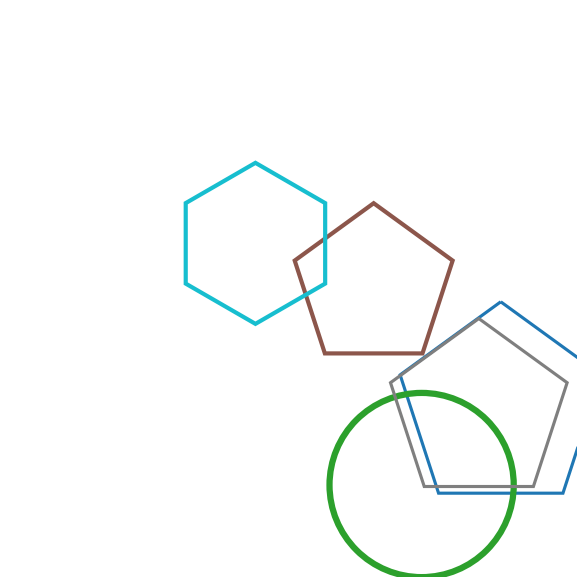[{"shape": "pentagon", "thickness": 1.5, "radius": 0.92, "center": [0.867, 0.293]}, {"shape": "circle", "thickness": 3, "radius": 0.8, "center": [0.73, 0.159]}, {"shape": "pentagon", "thickness": 2, "radius": 0.72, "center": [0.647, 0.503]}, {"shape": "pentagon", "thickness": 1.5, "radius": 0.8, "center": [0.829, 0.287]}, {"shape": "hexagon", "thickness": 2, "radius": 0.7, "center": [0.442, 0.578]}]